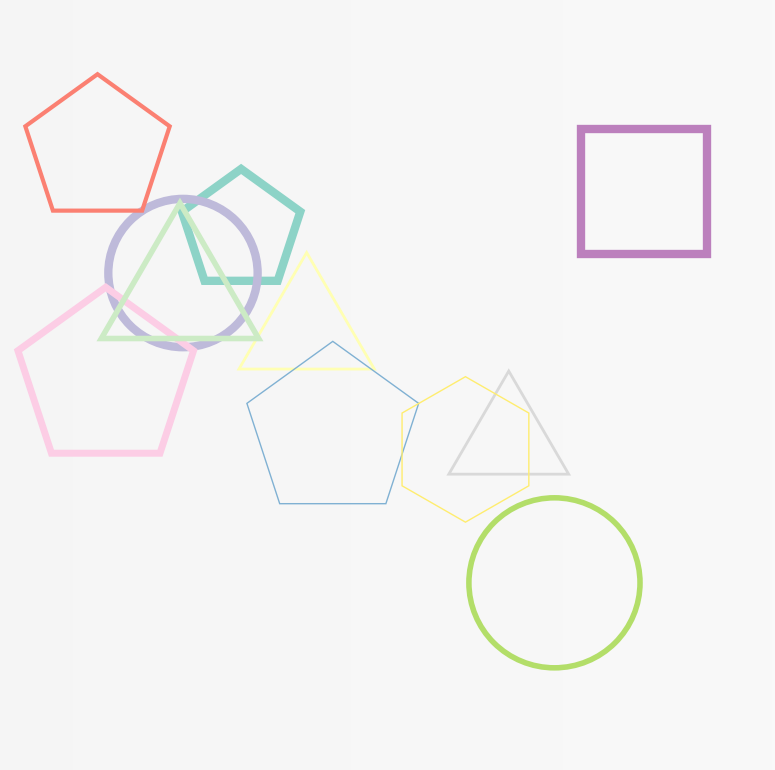[{"shape": "pentagon", "thickness": 3, "radius": 0.4, "center": [0.311, 0.7]}, {"shape": "triangle", "thickness": 1, "radius": 0.5, "center": [0.396, 0.571]}, {"shape": "circle", "thickness": 3, "radius": 0.48, "center": [0.236, 0.645]}, {"shape": "pentagon", "thickness": 1.5, "radius": 0.49, "center": [0.126, 0.806]}, {"shape": "pentagon", "thickness": 0.5, "radius": 0.58, "center": [0.429, 0.44]}, {"shape": "circle", "thickness": 2, "radius": 0.55, "center": [0.715, 0.243]}, {"shape": "pentagon", "thickness": 2.5, "radius": 0.6, "center": [0.136, 0.508]}, {"shape": "triangle", "thickness": 1, "radius": 0.45, "center": [0.656, 0.429]}, {"shape": "square", "thickness": 3, "radius": 0.41, "center": [0.831, 0.751]}, {"shape": "triangle", "thickness": 2, "radius": 0.59, "center": [0.232, 0.619]}, {"shape": "hexagon", "thickness": 0.5, "radius": 0.47, "center": [0.601, 0.416]}]